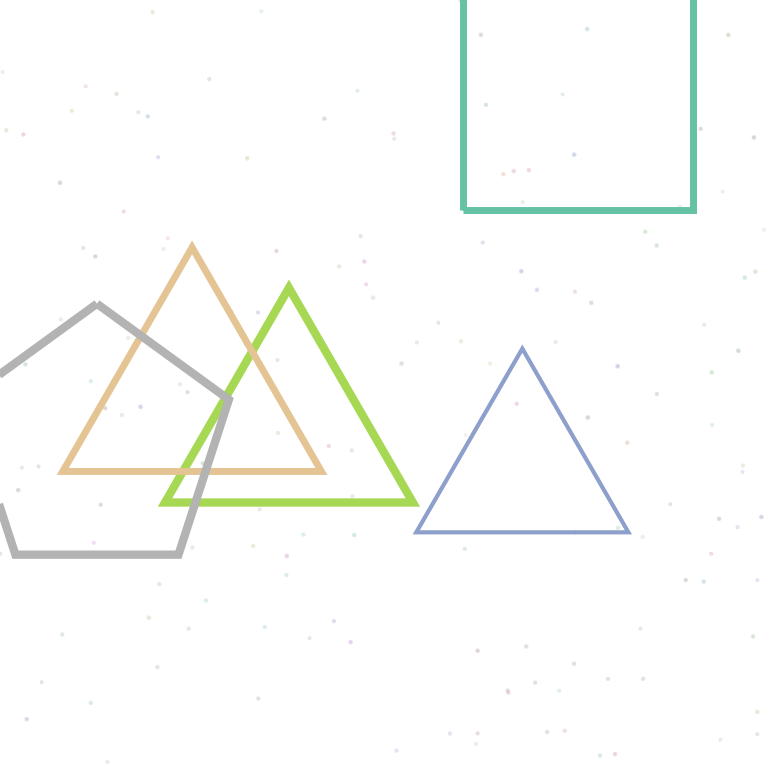[{"shape": "square", "thickness": 2.5, "radius": 0.74, "center": [0.751, 0.876]}, {"shape": "triangle", "thickness": 1.5, "radius": 0.8, "center": [0.678, 0.388]}, {"shape": "triangle", "thickness": 3, "radius": 0.93, "center": [0.375, 0.44]}, {"shape": "triangle", "thickness": 2.5, "radius": 0.97, "center": [0.249, 0.485]}, {"shape": "pentagon", "thickness": 3, "radius": 0.9, "center": [0.126, 0.425]}]